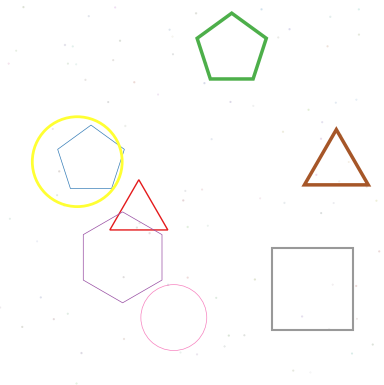[{"shape": "triangle", "thickness": 1, "radius": 0.43, "center": [0.361, 0.446]}, {"shape": "pentagon", "thickness": 0.5, "radius": 0.46, "center": [0.236, 0.584]}, {"shape": "pentagon", "thickness": 2.5, "radius": 0.47, "center": [0.602, 0.871]}, {"shape": "hexagon", "thickness": 0.5, "radius": 0.59, "center": [0.319, 0.332]}, {"shape": "circle", "thickness": 2, "radius": 0.58, "center": [0.201, 0.58]}, {"shape": "triangle", "thickness": 2.5, "radius": 0.48, "center": [0.874, 0.568]}, {"shape": "circle", "thickness": 0.5, "radius": 0.43, "center": [0.451, 0.175]}, {"shape": "square", "thickness": 1.5, "radius": 0.53, "center": [0.811, 0.249]}]